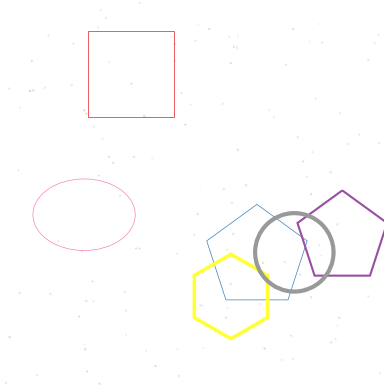[{"shape": "square", "thickness": 0.5, "radius": 0.56, "center": [0.34, 0.808]}, {"shape": "pentagon", "thickness": 0.5, "radius": 0.69, "center": [0.667, 0.332]}, {"shape": "pentagon", "thickness": 1.5, "radius": 0.61, "center": [0.889, 0.383]}, {"shape": "hexagon", "thickness": 2.5, "radius": 0.55, "center": [0.6, 0.23]}, {"shape": "oval", "thickness": 0.5, "radius": 0.66, "center": [0.218, 0.442]}, {"shape": "circle", "thickness": 3, "radius": 0.51, "center": [0.764, 0.345]}]